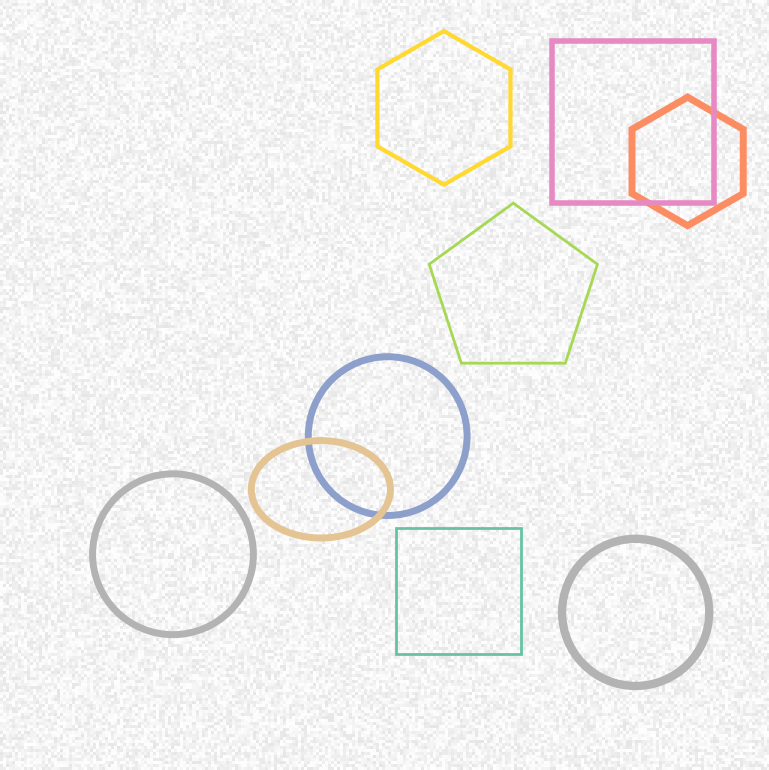[{"shape": "square", "thickness": 1, "radius": 0.41, "center": [0.596, 0.233]}, {"shape": "hexagon", "thickness": 2.5, "radius": 0.42, "center": [0.893, 0.79]}, {"shape": "circle", "thickness": 2.5, "radius": 0.52, "center": [0.503, 0.434]}, {"shape": "square", "thickness": 2, "radius": 0.53, "center": [0.822, 0.842]}, {"shape": "pentagon", "thickness": 1, "radius": 0.57, "center": [0.667, 0.621]}, {"shape": "hexagon", "thickness": 1.5, "radius": 0.5, "center": [0.577, 0.86]}, {"shape": "oval", "thickness": 2.5, "radius": 0.45, "center": [0.417, 0.365]}, {"shape": "circle", "thickness": 3, "radius": 0.48, "center": [0.825, 0.205]}, {"shape": "circle", "thickness": 2.5, "radius": 0.52, "center": [0.225, 0.28]}]